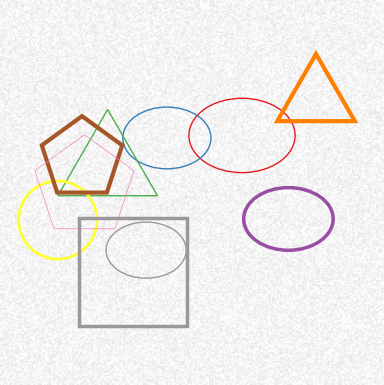[{"shape": "oval", "thickness": 1, "radius": 0.69, "center": [0.629, 0.648]}, {"shape": "oval", "thickness": 1, "radius": 0.57, "center": [0.434, 0.642]}, {"shape": "triangle", "thickness": 1, "radius": 0.75, "center": [0.28, 0.566]}, {"shape": "oval", "thickness": 2.5, "radius": 0.58, "center": [0.749, 0.431]}, {"shape": "triangle", "thickness": 3, "radius": 0.58, "center": [0.821, 0.744]}, {"shape": "circle", "thickness": 2, "radius": 0.51, "center": [0.15, 0.429]}, {"shape": "pentagon", "thickness": 3, "radius": 0.55, "center": [0.213, 0.589]}, {"shape": "pentagon", "thickness": 0.5, "radius": 0.67, "center": [0.219, 0.515]}, {"shape": "square", "thickness": 2.5, "radius": 0.7, "center": [0.346, 0.294]}, {"shape": "oval", "thickness": 1, "radius": 0.52, "center": [0.38, 0.35]}]